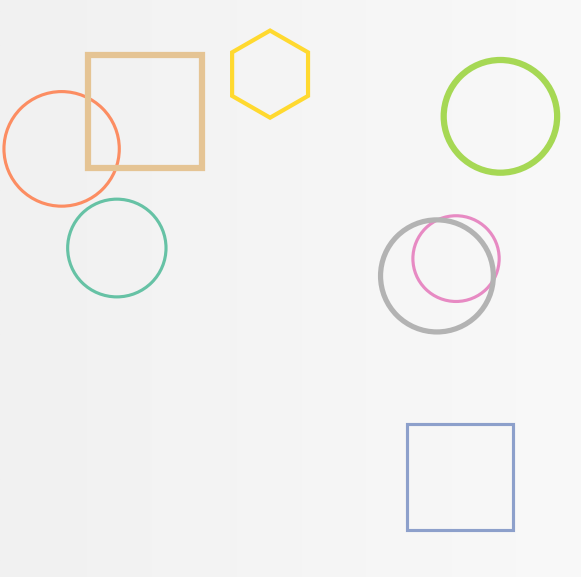[{"shape": "circle", "thickness": 1.5, "radius": 0.42, "center": [0.201, 0.57]}, {"shape": "circle", "thickness": 1.5, "radius": 0.5, "center": [0.106, 0.741]}, {"shape": "square", "thickness": 1.5, "radius": 0.46, "center": [0.791, 0.173]}, {"shape": "circle", "thickness": 1.5, "radius": 0.37, "center": [0.785, 0.551]}, {"shape": "circle", "thickness": 3, "radius": 0.49, "center": [0.861, 0.798]}, {"shape": "hexagon", "thickness": 2, "radius": 0.38, "center": [0.465, 0.871]}, {"shape": "square", "thickness": 3, "radius": 0.49, "center": [0.25, 0.807]}, {"shape": "circle", "thickness": 2.5, "radius": 0.49, "center": [0.752, 0.521]}]